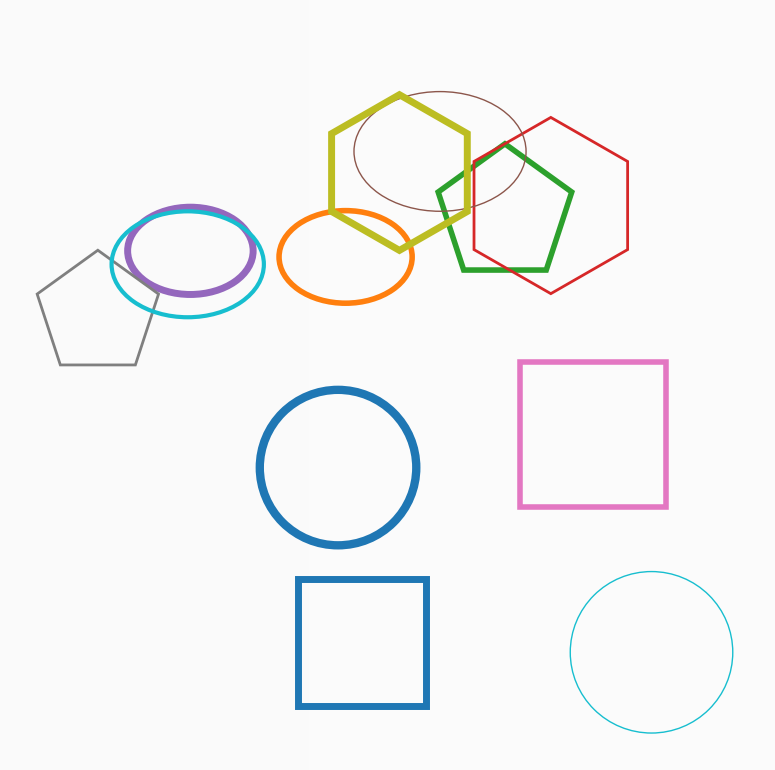[{"shape": "square", "thickness": 2.5, "radius": 0.41, "center": [0.467, 0.166]}, {"shape": "circle", "thickness": 3, "radius": 0.5, "center": [0.436, 0.393]}, {"shape": "oval", "thickness": 2, "radius": 0.43, "center": [0.446, 0.666]}, {"shape": "pentagon", "thickness": 2, "radius": 0.45, "center": [0.652, 0.723]}, {"shape": "hexagon", "thickness": 1, "radius": 0.57, "center": [0.711, 0.733]}, {"shape": "oval", "thickness": 2.5, "radius": 0.4, "center": [0.246, 0.674]}, {"shape": "oval", "thickness": 0.5, "radius": 0.56, "center": [0.568, 0.803]}, {"shape": "square", "thickness": 2, "radius": 0.47, "center": [0.765, 0.435]}, {"shape": "pentagon", "thickness": 1, "radius": 0.41, "center": [0.126, 0.593]}, {"shape": "hexagon", "thickness": 2.5, "radius": 0.51, "center": [0.515, 0.776]}, {"shape": "oval", "thickness": 1.5, "radius": 0.49, "center": [0.242, 0.657]}, {"shape": "circle", "thickness": 0.5, "radius": 0.52, "center": [0.841, 0.153]}]